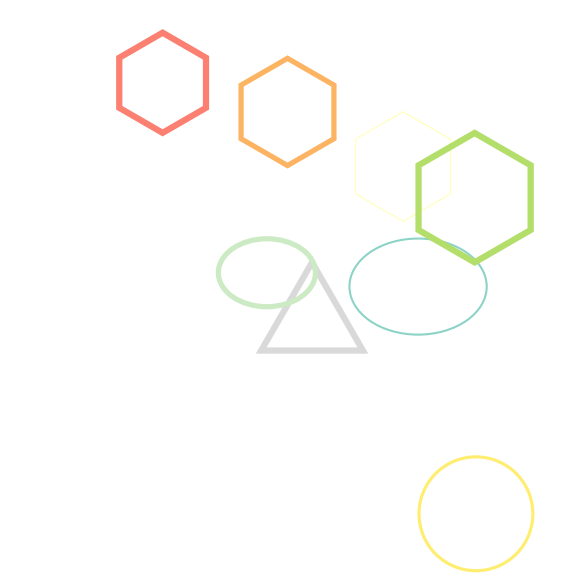[{"shape": "oval", "thickness": 1, "radius": 0.59, "center": [0.724, 0.503]}, {"shape": "hexagon", "thickness": 0.5, "radius": 0.47, "center": [0.698, 0.711]}, {"shape": "hexagon", "thickness": 3, "radius": 0.43, "center": [0.282, 0.856]}, {"shape": "hexagon", "thickness": 2.5, "radius": 0.46, "center": [0.498, 0.805]}, {"shape": "hexagon", "thickness": 3, "radius": 0.56, "center": [0.822, 0.657]}, {"shape": "triangle", "thickness": 3, "radius": 0.51, "center": [0.54, 0.443]}, {"shape": "oval", "thickness": 2.5, "radius": 0.42, "center": [0.462, 0.527]}, {"shape": "circle", "thickness": 1.5, "radius": 0.49, "center": [0.824, 0.109]}]